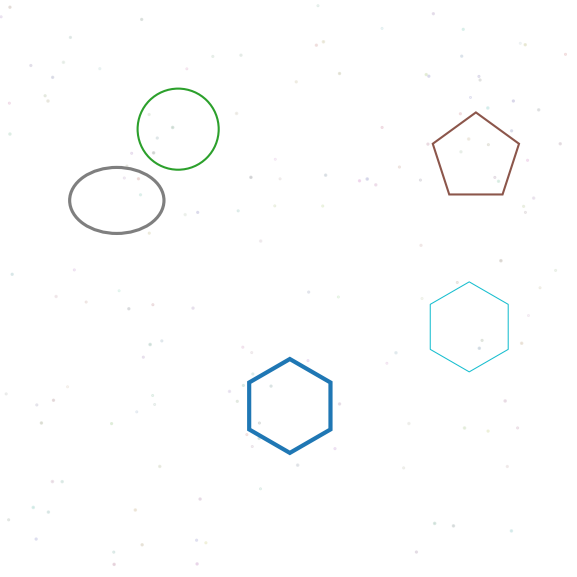[{"shape": "hexagon", "thickness": 2, "radius": 0.41, "center": [0.502, 0.296]}, {"shape": "circle", "thickness": 1, "radius": 0.35, "center": [0.308, 0.775]}, {"shape": "pentagon", "thickness": 1, "radius": 0.39, "center": [0.824, 0.726]}, {"shape": "oval", "thickness": 1.5, "radius": 0.41, "center": [0.202, 0.652]}, {"shape": "hexagon", "thickness": 0.5, "radius": 0.39, "center": [0.813, 0.433]}]